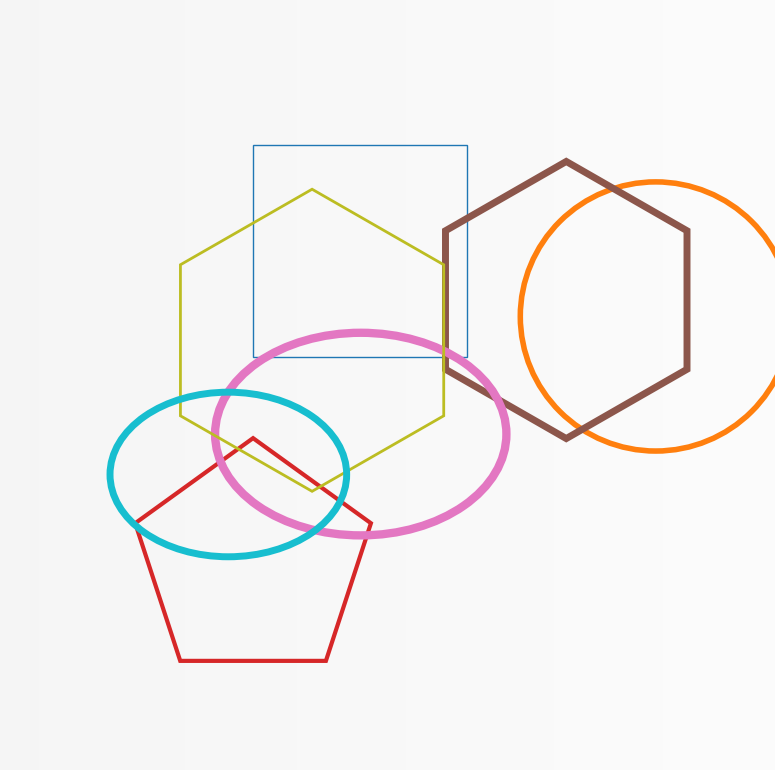[{"shape": "square", "thickness": 0.5, "radius": 0.69, "center": [0.464, 0.675]}, {"shape": "circle", "thickness": 2, "radius": 0.87, "center": [0.846, 0.589]}, {"shape": "pentagon", "thickness": 1.5, "radius": 0.8, "center": [0.327, 0.271]}, {"shape": "hexagon", "thickness": 2.5, "radius": 0.9, "center": [0.731, 0.61]}, {"shape": "oval", "thickness": 3, "radius": 0.94, "center": [0.465, 0.436]}, {"shape": "hexagon", "thickness": 1, "radius": 0.98, "center": [0.403, 0.558]}, {"shape": "oval", "thickness": 2.5, "radius": 0.76, "center": [0.295, 0.384]}]